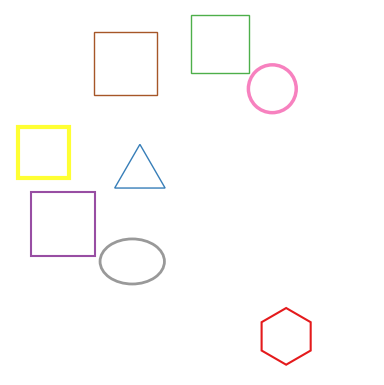[{"shape": "hexagon", "thickness": 1.5, "radius": 0.37, "center": [0.743, 0.126]}, {"shape": "triangle", "thickness": 1, "radius": 0.38, "center": [0.363, 0.549]}, {"shape": "square", "thickness": 1, "radius": 0.38, "center": [0.571, 0.886]}, {"shape": "square", "thickness": 1.5, "radius": 0.41, "center": [0.163, 0.419]}, {"shape": "square", "thickness": 3, "radius": 0.33, "center": [0.114, 0.603]}, {"shape": "square", "thickness": 1, "radius": 0.41, "center": [0.326, 0.835]}, {"shape": "circle", "thickness": 2.5, "radius": 0.31, "center": [0.707, 0.769]}, {"shape": "oval", "thickness": 2, "radius": 0.42, "center": [0.343, 0.321]}]